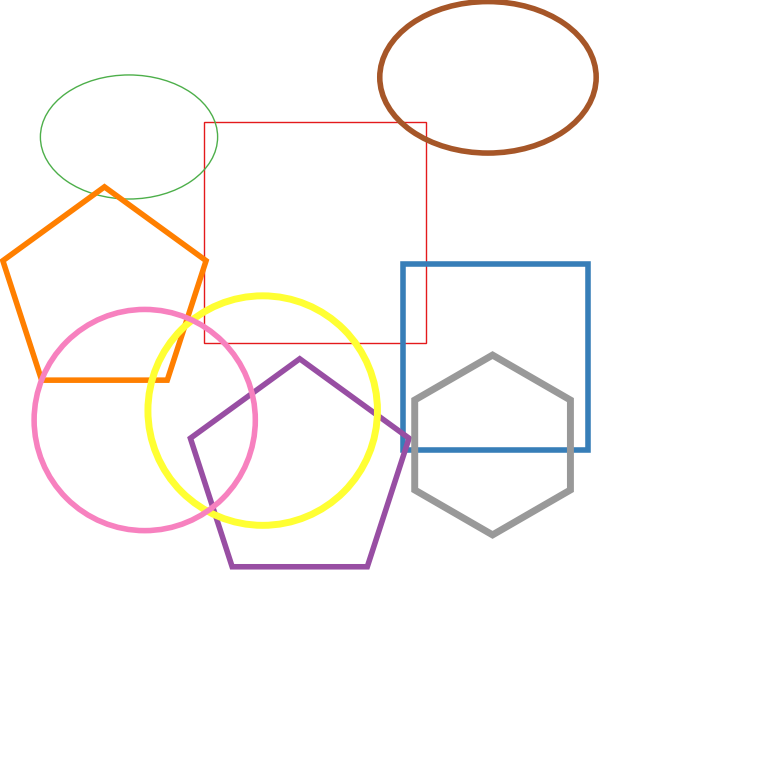[{"shape": "square", "thickness": 0.5, "radius": 0.72, "center": [0.409, 0.698]}, {"shape": "square", "thickness": 2, "radius": 0.6, "center": [0.644, 0.536]}, {"shape": "oval", "thickness": 0.5, "radius": 0.58, "center": [0.168, 0.822]}, {"shape": "pentagon", "thickness": 2, "radius": 0.75, "center": [0.389, 0.385]}, {"shape": "pentagon", "thickness": 2, "radius": 0.69, "center": [0.136, 0.619]}, {"shape": "circle", "thickness": 2.5, "radius": 0.75, "center": [0.341, 0.467]}, {"shape": "oval", "thickness": 2, "radius": 0.7, "center": [0.634, 0.9]}, {"shape": "circle", "thickness": 2, "radius": 0.72, "center": [0.188, 0.455]}, {"shape": "hexagon", "thickness": 2.5, "radius": 0.58, "center": [0.64, 0.422]}]